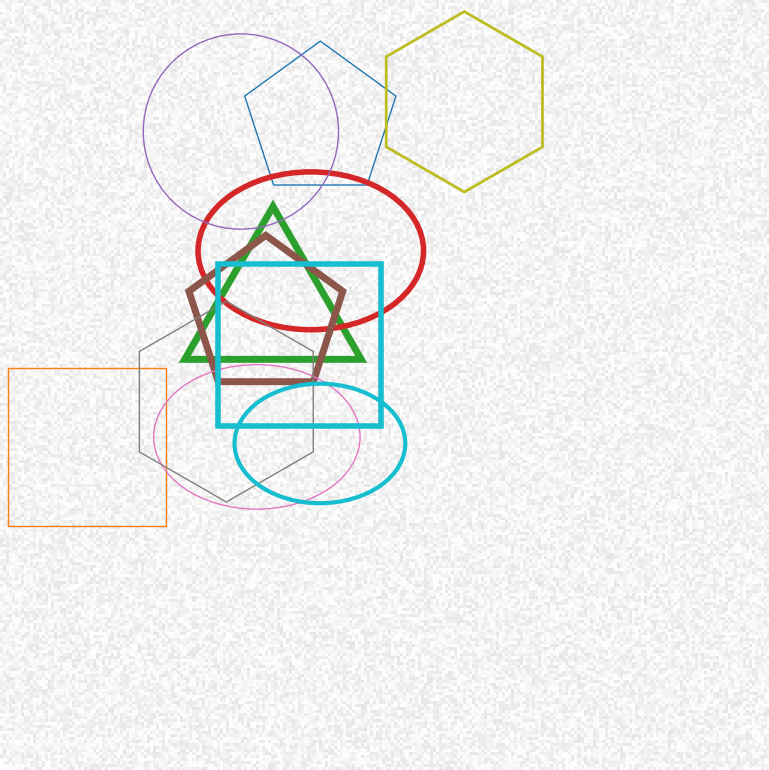[{"shape": "pentagon", "thickness": 0.5, "radius": 0.52, "center": [0.416, 0.843]}, {"shape": "square", "thickness": 0.5, "radius": 0.51, "center": [0.113, 0.419]}, {"shape": "triangle", "thickness": 2.5, "radius": 0.66, "center": [0.355, 0.599]}, {"shape": "oval", "thickness": 2, "radius": 0.73, "center": [0.404, 0.674]}, {"shape": "circle", "thickness": 0.5, "radius": 0.63, "center": [0.313, 0.829]}, {"shape": "pentagon", "thickness": 2.5, "radius": 0.53, "center": [0.345, 0.589]}, {"shape": "oval", "thickness": 0.5, "radius": 0.67, "center": [0.334, 0.433]}, {"shape": "hexagon", "thickness": 0.5, "radius": 0.65, "center": [0.294, 0.478]}, {"shape": "hexagon", "thickness": 1, "radius": 0.59, "center": [0.603, 0.868]}, {"shape": "oval", "thickness": 1.5, "radius": 0.55, "center": [0.415, 0.424]}, {"shape": "square", "thickness": 2, "radius": 0.53, "center": [0.389, 0.552]}]